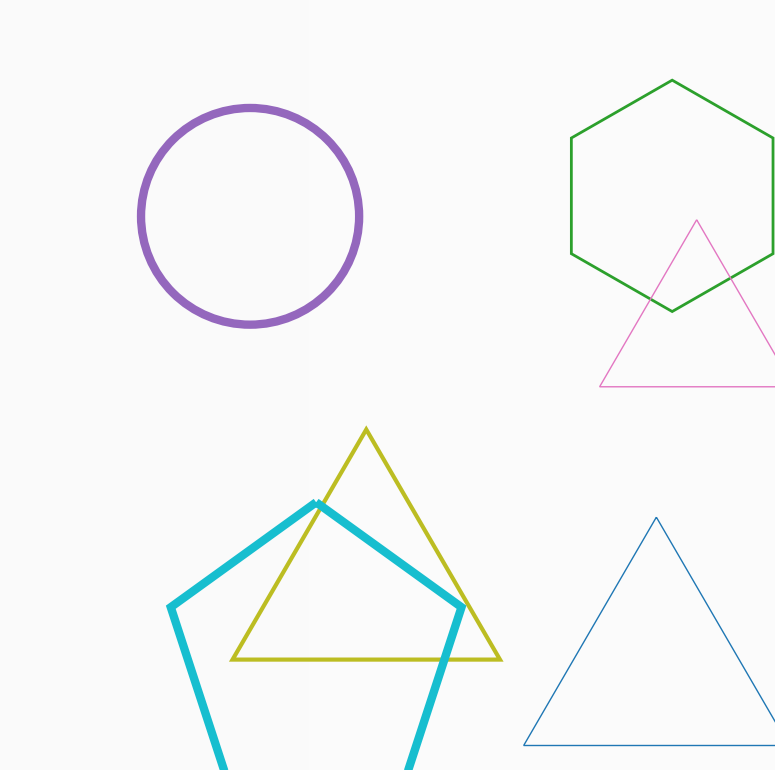[{"shape": "triangle", "thickness": 0.5, "radius": 0.99, "center": [0.847, 0.131]}, {"shape": "hexagon", "thickness": 1, "radius": 0.75, "center": [0.867, 0.746]}, {"shape": "circle", "thickness": 3, "radius": 0.7, "center": [0.323, 0.719]}, {"shape": "triangle", "thickness": 0.5, "radius": 0.72, "center": [0.899, 0.57]}, {"shape": "triangle", "thickness": 1.5, "radius": 1.0, "center": [0.473, 0.243]}, {"shape": "pentagon", "thickness": 3, "radius": 0.99, "center": [0.408, 0.15]}]